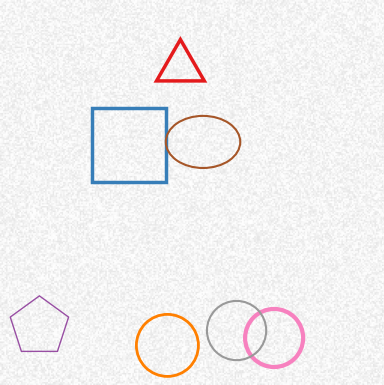[{"shape": "triangle", "thickness": 2.5, "radius": 0.36, "center": [0.469, 0.826]}, {"shape": "square", "thickness": 2.5, "radius": 0.48, "center": [0.336, 0.623]}, {"shape": "pentagon", "thickness": 1, "radius": 0.4, "center": [0.102, 0.152]}, {"shape": "circle", "thickness": 2, "radius": 0.4, "center": [0.435, 0.103]}, {"shape": "oval", "thickness": 1.5, "radius": 0.48, "center": [0.527, 0.631]}, {"shape": "circle", "thickness": 3, "radius": 0.38, "center": [0.712, 0.122]}, {"shape": "circle", "thickness": 1.5, "radius": 0.38, "center": [0.614, 0.141]}]